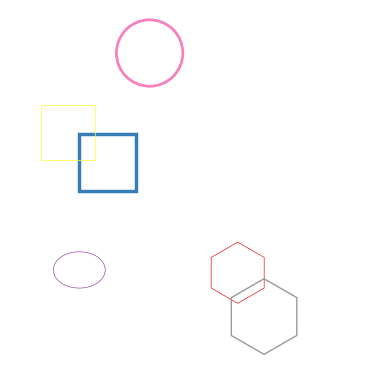[{"shape": "hexagon", "thickness": 0.5, "radius": 0.4, "center": [0.617, 0.292]}, {"shape": "square", "thickness": 2.5, "radius": 0.37, "center": [0.28, 0.578]}, {"shape": "oval", "thickness": 0.5, "radius": 0.34, "center": [0.206, 0.299]}, {"shape": "square", "thickness": 0.5, "radius": 0.35, "center": [0.177, 0.656]}, {"shape": "circle", "thickness": 2, "radius": 0.43, "center": [0.389, 0.862]}, {"shape": "hexagon", "thickness": 1, "radius": 0.49, "center": [0.686, 0.178]}]